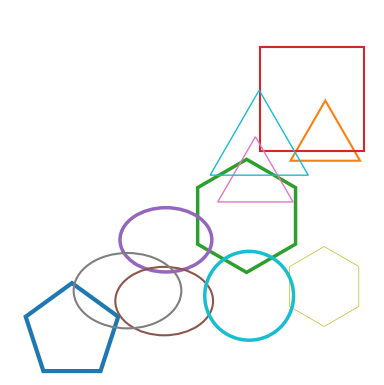[{"shape": "pentagon", "thickness": 3, "radius": 0.63, "center": [0.187, 0.138]}, {"shape": "triangle", "thickness": 1.5, "radius": 0.52, "center": [0.845, 0.635]}, {"shape": "hexagon", "thickness": 2.5, "radius": 0.73, "center": [0.641, 0.439]}, {"shape": "square", "thickness": 1.5, "radius": 0.68, "center": [0.81, 0.742]}, {"shape": "oval", "thickness": 2.5, "radius": 0.6, "center": [0.431, 0.377]}, {"shape": "oval", "thickness": 1.5, "radius": 0.63, "center": [0.426, 0.218]}, {"shape": "triangle", "thickness": 1, "radius": 0.56, "center": [0.663, 0.532]}, {"shape": "oval", "thickness": 1.5, "radius": 0.7, "center": [0.331, 0.245]}, {"shape": "hexagon", "thickness": 0.5, "radius": 0.52, "center": [0.842, 0.256]}, {"shape": "triangle", "thickness": 1, "radius": 0.74, "center": [0.673, 0.619]}, {"shape": "circle", "thickness": 2.5, "radius": 0.58, "center": [0.647, 0.232]}]